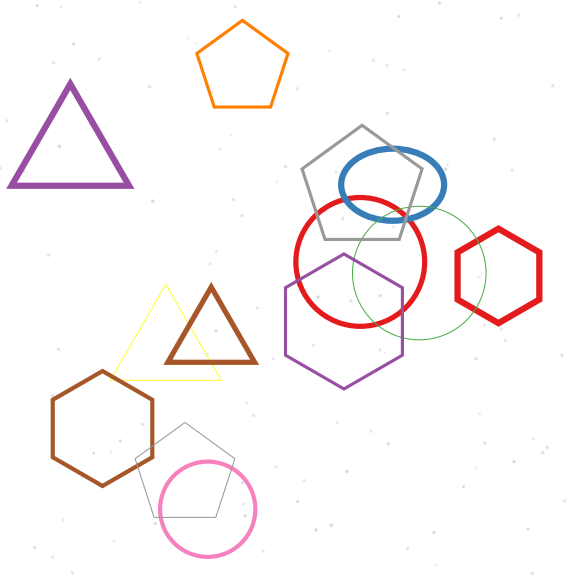[{"shape": "circle", "thickness": 2.5, "radius": 0.56, "center": [0.624, 0.546]}, {"shape": "hexagon", "thickness": 3, "radius": 0.41, "center": [0.863, 0.521]}, {"shape": "oval", "thickness": 3, "radius": 0.45, "center": [0.68, 0.679]}, {"shape": "circle", "thickness": 0.5, "radius": 0.58, "center": [0.726, 0.526]}, {"shape": "triangle", "thickness": 3, "radius": 0.59, "center": [0.122, 0.736]}, {"shape": "hexagon", "thickness": 1.5, "radius": 0.58, "center": [0.596, 0.443]}, {"shape": "pentagon", "thickness": 1.5, "radius": 0.41, "center": [0.42, 0.881]}, {"shape": "triangle", "thickness": 0.5, "radius": 0.55, "center": [0.287, 0.396]}, {"shape": "triangle", "thickness": 2.5, "radius": 0.43, "center": [0.366, 0.415]}, {"shape": "hexagon", "thickness": 2, "radius": 0.5, "center": [0.178, 0.257]}, {"shape": "circle", "thickness": 2, "radius": 0.41, "center": [0.36, 0.117]}, {"shape": "pentagon", "thickness": 1.5, "radius": 0.55, "center": [0.627, 0.673]}, {"shape": "pentagon", "thickness": 0.5, "radius": 0.45, "center": [0.32, 0.177]}]